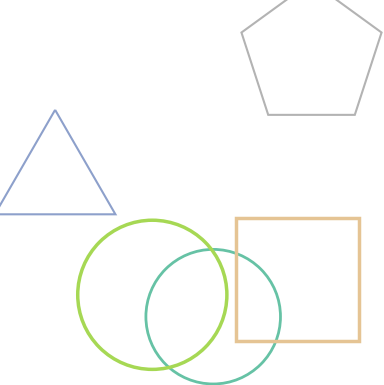[{"shape": "circle", "thickness": 2, "radius": 0.87, "center": [0.554, 0.177]}, {"shape": "triangle", "thickness": 1.5, "radius": 0.9, "center": [0.143, 0.534]}, {"shape": "circle", "thickness": 2.5, "radius": 0.97, "center": [0.396, 0.234]}, {"shape": "square", "thickness": 2.5, "radius": 0.79, "center": [0.773, 0.274]}, {"shape": "pentagon", "thickness": 1.5, "radius": 0.96, "center": [0.809, 0.856]}]